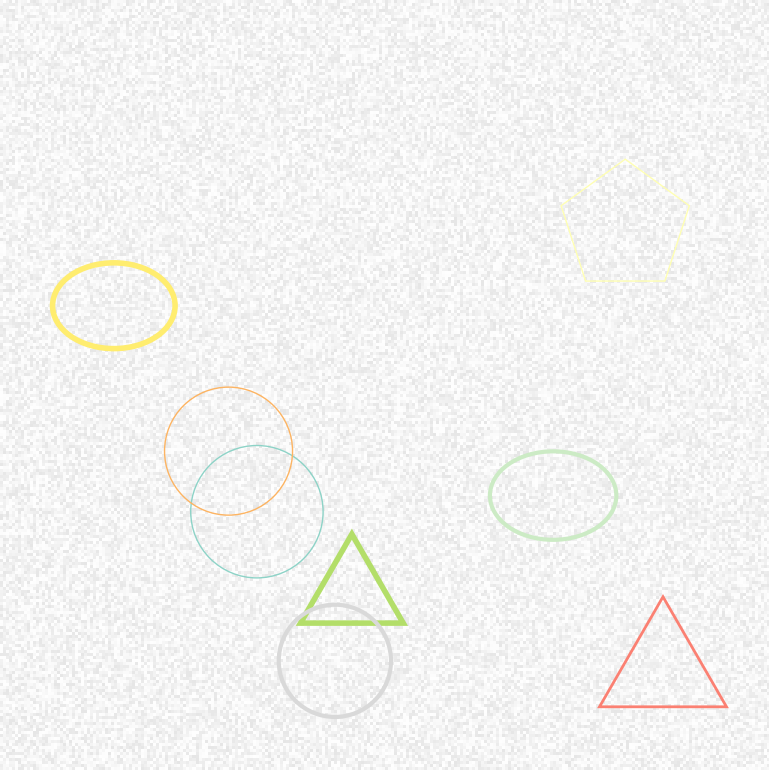[{"shape": "circle", "thickness": 0.5, "radius": 0.43, "center": [0.334, 0.335]}, {"shape": "pentagon", "thickness": 0.5, "radius": 0.44, "center": [0.812, 0.706]}, {"shape": "triangle", "thickness": 1, "radius": 0.48, "center": [0.861, 0.13]}, {"shape": "circle", "thickness": 0.5, "radius": 0.42, "center": [0.297, 0.414]}, {"shape": "triangle", "thickness": 2, "radius": 0.38, "center": [0.457, 0.229]}, {"shape": "circle", "thickness": 1.5, "radius": 0.36, "center": [0.435, 0.142]}, {"shape": "oval", "thickness": 1.5, "radius": 0.41, "center": [0.718, 0.356]}, {"shape": "oval", "thickness": 2, "radius": 0.4, "center": [0.148, 0.603]}]